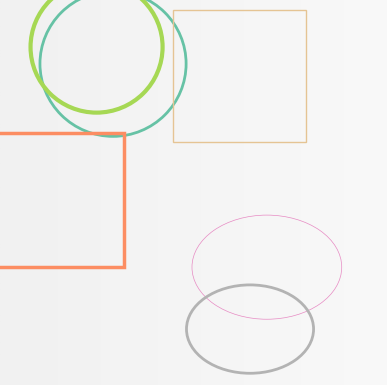[{"shape": "circle", "thickness": 2, "radius": 0.94, "center": [0.292, 0.834]}, {"shape": "square", "thickness": 2.5, "radius": 0.87, "center": [0.146, 0.481]}, {"shape": "oval", "thickness": 0.5, "radius": 0.97, "center": [0.689, 0.306]}, {"shape": "circle", "thickness": 3, "radius": 0.85, "center": [0.249, 0.878]}, {"shape": "square", "thickness": 1, "radius": 0.86, "center": [0.618, 0.803]}, {"shape": "oval", "thickness": 2, "radius": 0.82, "center": [0.645, 0.145]}]